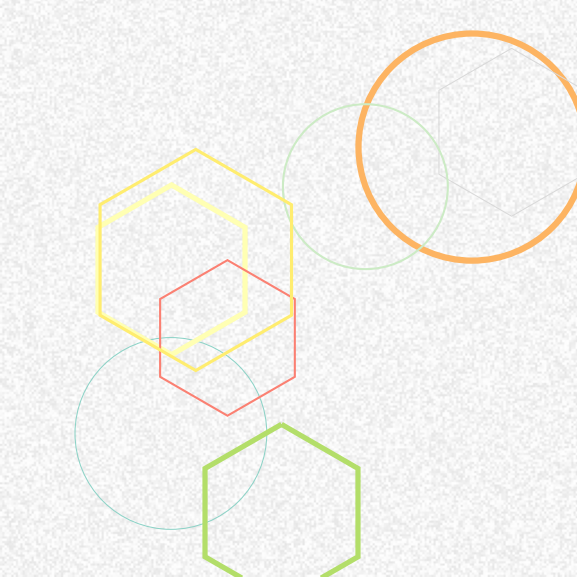[{"shape": "circle", "thickness": 0.5, "radius": 0.83, "center": [0.296, 0.249]}, {"shape": "hexagon", "thickness": 2.5, "radius": 0.73, "center": [0.297, 0.532]}, {"shape": "hexagon", "thickness": 1, "radius": 0.67, "center": [0.394, 0.414]}, {"shape": "circle", "thickness": 3, "radius": 0.98, "center": [0.817, 0.744]}, {"shape": "hexagon", "thickness": 2.5, "radius": 0.76, "center": [0.487, 0.111]}, {"shape": "hexagon", "thickness": 0.5, "radius": 0.73, "center": [0.886, 0.77]}, {"shape": "circle", "thickness": 1, "radius": 0.71, "center": [0.633, 0.676]}, {"shape": "hexagon", "thickness": 1.5, "radius": 0.96, "center": [0.339, 0.549]}]